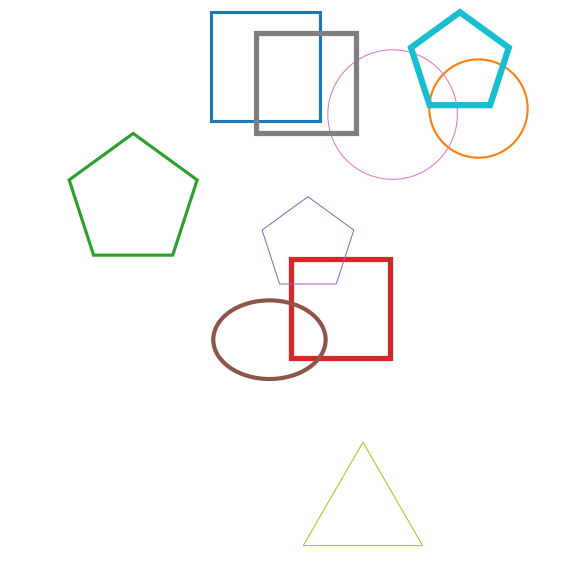[{"shape": "square", "thickness": 1.5, "radius": 0.47, "center": [0.46, 0.884]}, {"shape": "circle", "thickness": 1, "radius": 0.43, "center": [0.829, 0.811]}, {"shape": "pentagon", "thickness": 1.5, "radius": 0.58, "center": [0.231, 0.652]}, {"shape": "square", "thickness": 2.5, "radius": 0.43, "center": [0.589, 0.465]}, {"shape": "pentagon", "thickness": 0.5, "radius": 0.42, "center": [0.533, 0.575]}, {"shape": "oval", "thickness": 2, "radius": 0.49, "center": [0.467, 0.411]}, {"shape": "circle", "thickness": 0.5, "radius": 0.56, "center": [0.68, 0.801]}, {"shape": "square", "thickness": 2.5, "radius": 0.43, "center": [0.53, 0.856]}, {"shape": "triangle", "thickness": 0.5, "radius": 0.6, "center": [0.628, 0.114]}, {"shape": "pentagon", "thickness": 3, "radius": 0.45, "center": [0.796, 0.889]}]